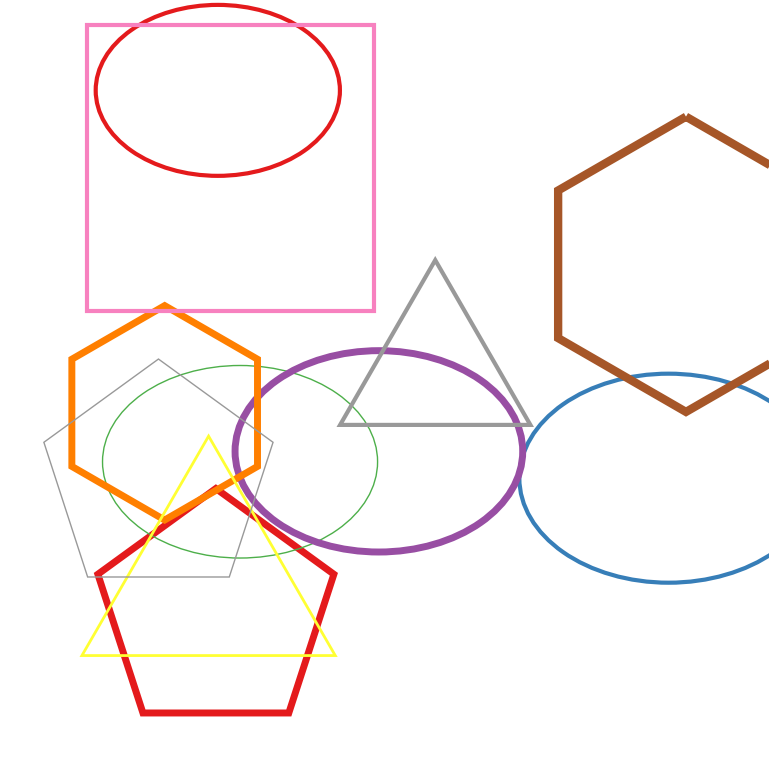[{"shape": "oval", "thickness": 1.5, "radius": 0.79, "center": [0.283, 0.883]}, {"shape": "pentagon", "thickness": 2.5, "radius": 0.81, "center": [0.28, 0.204]}, {"shape": "oval", "thickness": 1.5, "radius": 0.97, "center": [0.868, 0.379]}, {"shape": "oval", "thickness": 0.5, "radius": 0.89, "center": [0.312, 0.4]}, {"shape": "oval", "thickness": 2.5, "radius": 0.93, "center": [0.492, 0.414]}, {"shape": "hexagon", "thickness": 2.5, "radius": 0.7, "center": [0.214, 0.464]}, {"shape": "triangle", "thickness": 1, "radius": 0.95, "center": [0.271, 0.244]}, {"shape": "hexagon", "thickness": 3, "radius": 0.96, "center": [0.891, 0.657]}, {"shape": "square", "thickness": 1.5, "radius": 0.93, "center": [0.3, 0.782]}, {"shape": "pentagon", "thickness": 0.5, "radius": 0.78, "center": [0.206, 0.377]}, {"shape": "triangle", "thickness": 1.5, "radius": 0.71, "center": [0.565, 0.52]}]